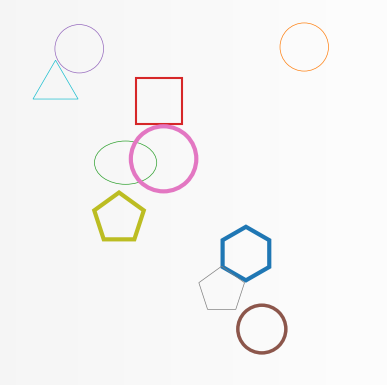[{"shape": "hexagon", "thickness": 3, "radius": 0.35, "center": [0.635, 0.341]}, {"shape": "circle", "thickness": 0.5, "radius": 0.31, "center": [0.785, 0.878]}, {"shape": "oval", "thickness": 0.5, "radius": 0.4, "center": [0.324, 0.577]}, {"shape": "square", "thickness": 1.5, "radius": 0.29, "center": [0.411, 0.737]}, {"shape": "circle", "thickness": 0.5, "radius": 0.31, "center": [0.205, 0.873]}, {"shape": "circle", "thickness": 2.5, "radius": 0.31, "center": [0.676, 0.145]}, {"shape": "circle", "thickness": 3, "radius": 0.42, "center": [0.422, 0.587]}, {"shape": "pentagon", "thickness": 0.5, "radius": 0.31, "center": [0.572, 0.247]}, {"shape": "pentagon", "thickness": 3, "radius": 0.34, "center": [0.307, 0.433]}, {"shape": "triangle", "thickness": 0.5, "radius": 0.34, "center": [0.143, 0.776]}]